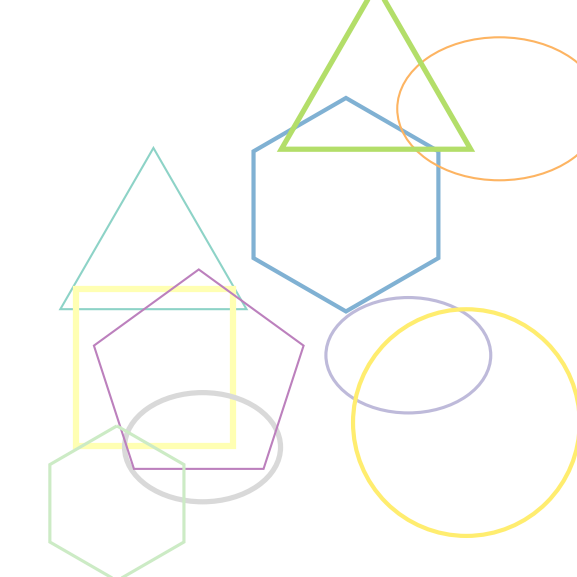[{"shape": "triangle", "thickness": 1, "radius": 0.93, "center": [0.266, 0.557]}, {"shape": "square", "thickness": 3, "radius": 0.68, "center": [0.268, 0.363]}, {"shape": "oval", "thickness": 1.5, "radius": 0.71, "center": [0.707, 0.384]}, {"shape": "hexagon", "thickness": 2, "radius": 0.92, "center": [0.599, 0.645]}, {"shape": "oval", "thickness": 1, "radius": 0.88, "center": [0.865, 0.811]}, {"shape": "triangle", "thickness": 2.5, "radius": 0.95, "center": [0.651, 0.835]}, {"shape": "oval", "thickness": 2.5, "radius": 0.68, "center": [0.351, 0.225]}, {"shape": "pentagon", "thickness": 1, "radius": 0.95, "center": [0.344, 0.342]}, {"shape": "hexagon", "thickness": 1.5, "radius": 0.67, "center": [0.202, 0.128]}, {"shape": "circle", "thickness": 2, "radius": 0.98, "center": [0.808, 0.267]}]